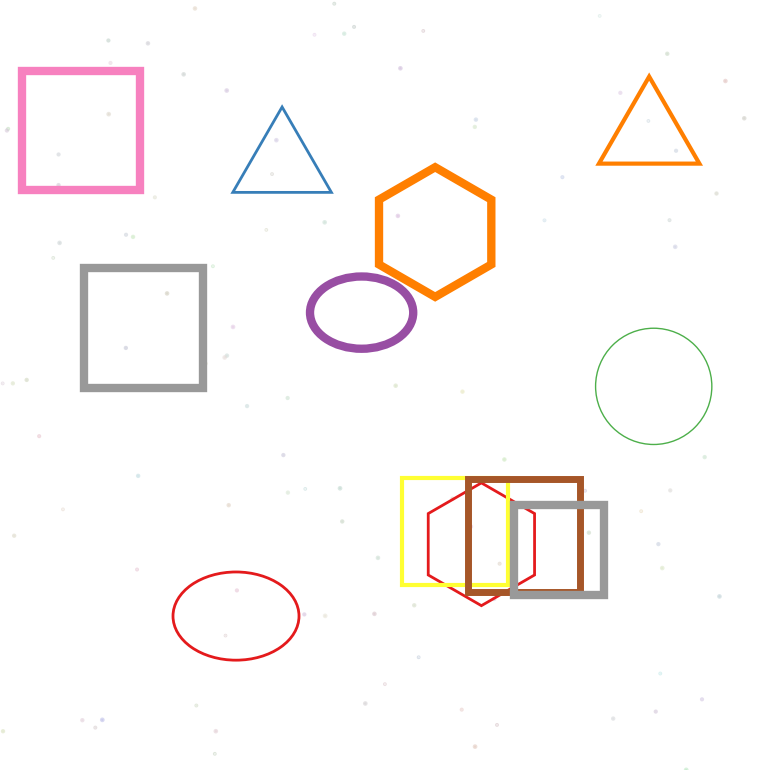[{"shape": "oval", "thickness": 1, "radius": 0.41, "center": [0.306, 0.2]}, {"shape": "hexagon", "thickness": 1, "radius": 0.4, "center": [0.625, 0.293]}, {"shape": "triangle", "thickness": 1, "radius": 0.37, "center": [0.366, 0.787]}, {"shape": "circle", "thickness": 0.5, "radius": 0.38, "center": [0.849, 0.498]}, {"shape": "oval", "thickness": 3, "radius": 0.34, "center": [0.47, 0.594]}, {"shape": "hexagon", "thickness": 3, "radius": 0.42, "center": [0.565, 0.699]}, {"shape": "triangle", "thickness": 1.5, "radius": 0.38, "center": [0.843, 0.825]}, {"shape": "square", "thickness": 1.5, "radius": 0.35, "center": [0.591, 0.31]}, {"shape": "square", "thickness": 2.5, "radius": 0.37, "center": [0.681, 0.305]}, {"shape": "square", "thickness": 3, "radius": 0.38, "center": [0.105, 0.831]}, {"shape": "square", "thickness": 3, "radius": 0.39, "center": [0.187, 0.574]}, {"shape": "square", "thickness": 3, "radius": 0.29, "center": [0.726, 0.286]}]